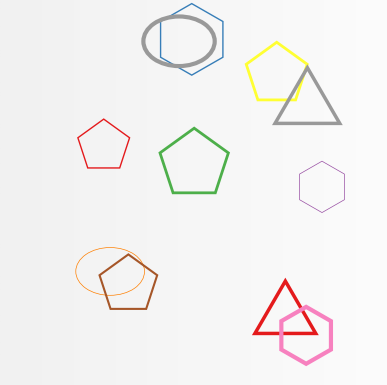[{"shape": "pentagon", "thickness": 1, "radius": 0.35, "center": [0.268, 0.62]}, {"shape": "triangle", "thickness": 2.5, "radius": 0.45, "center": [0.736, 0.179]}, {"shape": "hexagon", "thickness": 1, "radius": 0.46, "center": [0.495, 0.898]}, {"shape": "pentagon", "thickness": 2, "radius": 0.46, "center": [0.501, 0.574]}, {"shape": "hexagon", "thickness": 0.5, "radius": 0.33, "center": [0.831, 0.515]}, {"shape": "oval", "thickness": 0.5, "radius": 0.44, "center": [0.284, 0.295]}, {"shape": "pentagon", "thickness": 2, "radius": 0.41, "center": [0.714, 0.807]}, {"shape": "pentagon", "thickness": 1.5, "radius": 0.39, "center": [0.331, 0.261]}, {"shape": "hexagon", "thickness": 3, "radius": 0.37, "center": [0.79, 0.129]}, {"shape": "triangle", "thickness": 2.5, "radius": 0.48, "center": [0.793, 0.728]}, {"shape": "oval", "thickness": 3, "radius": 0.46, "center": [0.462, 0.893]}]